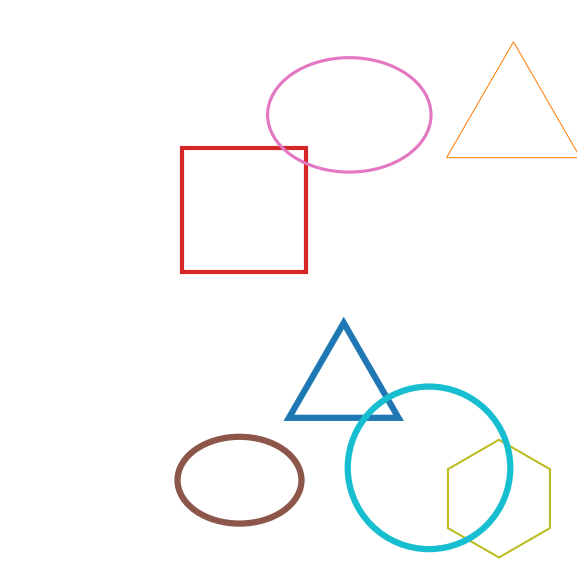[{"shape": "triangle", "thickness": 3, "radius": 0.55, "center": [0.595, 0.33]}, {"shape": "triangle", "thickness": 0.5, "radius": 0.67, "center": [0.889, 0.793]}, {"shape": "square", "thickness": 2, "radius": 0.53, "center": [0.422, 0.635]}, {"shape": "oval", "thickness": 3, "radius": 0.54, "center": [0.415, 0.168]}, {"shape": "oval", "thickness": 1.5, "radius": 0.71, "center": [0.605, 0.8]}, {"shape": "hexagon", "thickness": 1, "radius": 0.51, "center": [0.864, 0.136]}, {"shape": "circle", "thickness": 3, "radius": 0.7, "center": [0.743, 0.189]}]